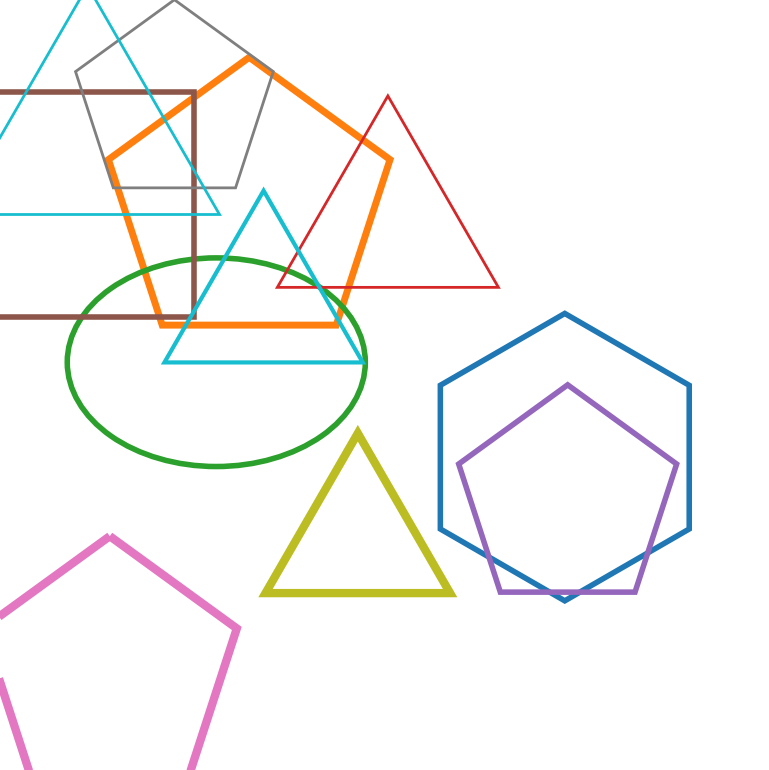[{"shape": "hexagon", "thickness": 2, "radius": 0.93, "center": [0.733, 0.406]}, {"shape": "pentagon", "thickness": 2.5, "radius": 0.96, "center": [0.324, 0.733]}, {"shape": "oval", "thickness": 2, "radius": 0.97, "center": [0.281, 0.53]}, {"shape": "triangle", "thickness": 1, "radius": 0.83, "center": [0.504, 0.71]}, {"shape": "pentagon", "thickness": 2, "radius": 0.74, "center": [0.737, 0.351]}, {"shape": "square", "thickness": 2, "radius": 0.73, "center": [0.105, 0.734]}, {"shape": "pentagon", "thickness": 3, "radius": 0.87, "center": [0.143, 0.13]}, {"shape": "pentagon", "thickness": 1, "radius": 0.68, "center": [0.227, 0.865]}, {"shape": "triangle", "thickness": 3, "radius": 0.69, "center": [0.465, 0.299]}, {"shape": "triangle", "thickness": 1.5, "radius": 0.74, "center": [0.342, 0.604]}, {"shape": "triangle", "thickness": 1, "radius": 0.99, "center": [0.114, 0.82]}]